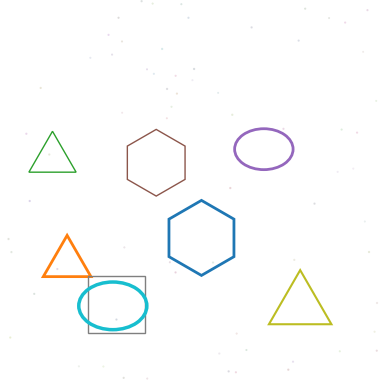[{"shape": "hexagon", "thickness": 2, "radius": 0.49, "center": [0.523, 0.382]}, {"shape": "triangle", "thickness": 2, "radius": 0.36, "center": [0.174, 0.317]}, {"shape": "triangle", "thickness": 1, "radius": 0.35, "center": [0.136, 0.588]}, {"shape": "oval", "thickness": 2, "radius": 0.38, "center": [0.685, 0.613]}, {"shape": "hexagon", "thickness": 1, "radius": 0.43, "center": [0.406, 0.577]}, {"shape": "square", "thickness": 1, "radius": 0.37, "center": [0.301, 0.209]}, {"shape": "triangle", "thickness": 1.5, "radius": 0.47, "center": [0.78, 0.205]}, {"shape": "oval", "thickness": 2.5, "radius": 0.44, "center": [0.293, 0.206]}]